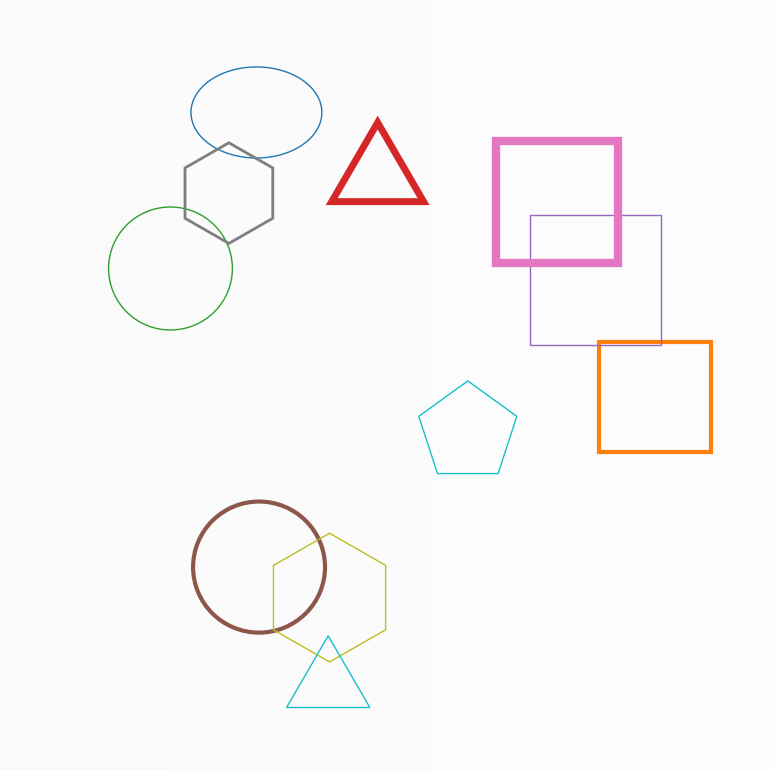[{"shape": "oval", "thickness": 0.5, "radius": 0.42, "center": [0.331, 0.854]}, {"shape": "square", "thickness": 1.5, "radius": 0.36, "center": [0.845, 0.484]}, {"shape": "circle", "thickness": 0.5, "radius": 0.4, "center": [0.22, 0.651]}, {"shape": "triangle", "thickness": 2.5, "radius": 0.34, "center": [0.487, 0.772]}, {"shape": "square", "thickness": 0.5, "radius": 0.42, "center": [0.769, 0.636]}, {"shape": "circle", "thickness": 1.5, "radius": 0.43, "center": [0.334, 0.264]}, {"shape": "square", "thickness": 3, "radius": 0.4, "center": [0.718, 0.737]}, {"shape": "hexagon", "thickness": 1, "radius": 0.33, "center": [0.295, 0.749]}, {"shape": "hexagon", "thickness": 0.5, "radius": 0.42, "center": [0.425, 0.224]}, {"shape": "pentagon", "thickness": 0.5, "radius": 0.33, "center": [0.604, 0.439]}, {"shape": "triangle", "thickness": 0.5, "radius": 0.31, "center": [0.423, 0.112]}]